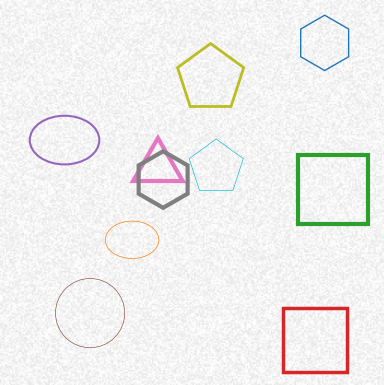[{"shape": "hexagon", "thickness": 1, "radius": 0.36, "center": [0.843, 0.889]}, {"shape": "oval", "thickness": 0.5, "radius": 0.35, "center": [0.343, 0.377]}, {"shape": "square", "thickness": 3, "radius": 0.45, "center": [0.865, 0.509]}, {"shape": "square", "thickness": 2.5, "radius": 0.41, "center": [0.818, 0.116]}, {"shape": "oval", "thickness": 1.5, "radius": 0.45, "center": [0.168, 0.636]}, {"shape": "circle", "thickness": 0.5, "radius": 0.45, "center": [0.234, 0.187]}, {"shape": "triangle", "thickness": 3, "radius": 0.37, "center": [0.41, 0.567]}, {"shape": "hexagon", "thickness": 3, "radius": 0.37, "center": [0.424, 0.534]}, {"shape": "pentagon", "thickness": 2, "radius": 0.45, "center": [0.547, 0.797]}, {"shape": "pentagon", "thickness": 0.5, "radius": 0.37, "center": [0.562, 0.565]}]